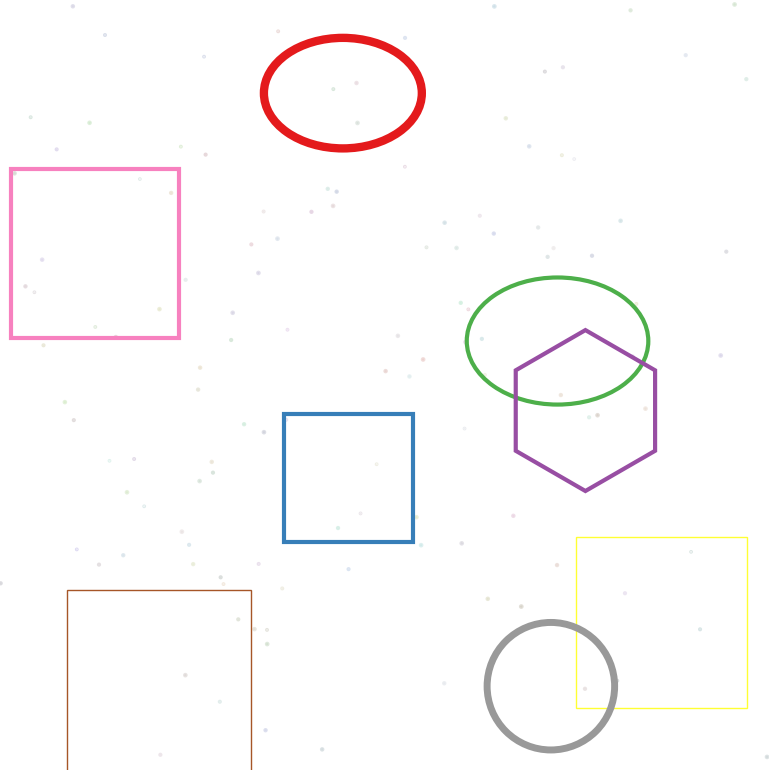[{"shape": "oval", "thickness": 3, "radius": 0.51, "center": [0.445, 0.879]}, {"shape": "square", "thickness": 1.5, "radius": 0.42, "center": [0.453, 0.379]}, {"shape": "oval", "thickness": 1.5, "radius": 0.59, "center": [0.724, 0.557]}, {"shape": "hexagon", "thickness": 1.5, "radius": 0.52, "center": [0.76, 0.467]}, {"shape": "square", "thickness": 0.5, "radius": 0.56, "center": [0.859, 0.192]}, {"shape": "square", "thickness": 0.5, "radius": 0.6, "center": [0.207, 0.115]}, {"shape": "square", "thickness": 1.5, "radius": 0.55, "center": [0.123, 0.671]}, {"shape": "circle", "thickness": 2.5, "radius": 0.41, "center": [0.715, 0.109]}]